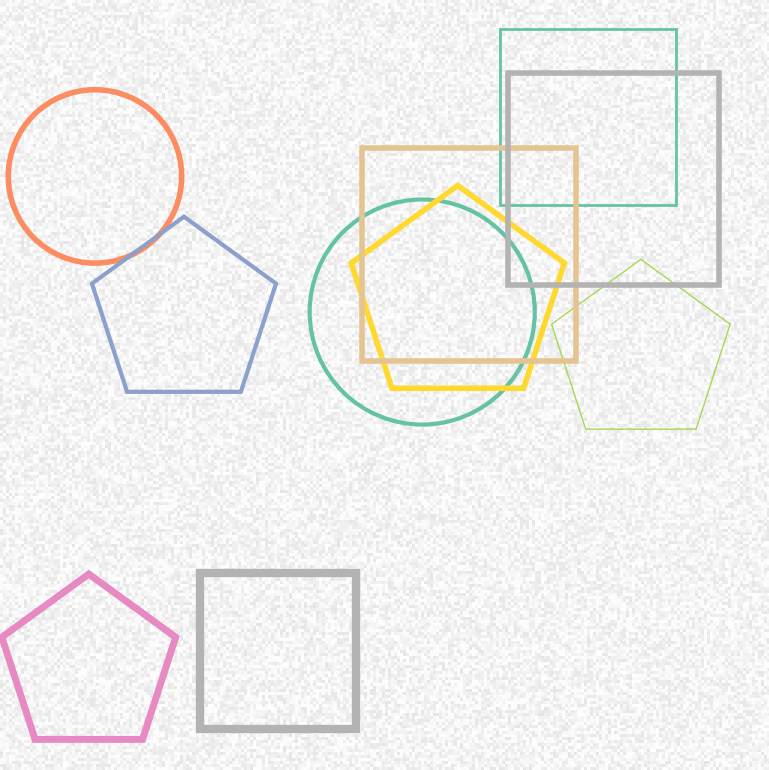[{"shape": "square", "thickness": 1, "radius": 0.57, "center": [0.764, 0.848]}, {"shape": "circle", "thickness": 1.5, "radius": 0.73, "center": [0.548, 0.595]}, {"shape": "circle", "thickness": 2, "radius": 0.56, "center": [0.123, 0.771]}, {"shape": "pentagon", "thickness": 1.5, "radius": 0.63, "center": [0.239, 0.593]}, {"shape": "pentagon", "thickness": 2.5, "radius": 0.59, "center": [0.115, 0.136]}, {"shape": "pentagon", "thickness": 0.5, "radius": 0.61, "center": [0.832, 0.541]}, {"shape": "pentagon", "thickness": 2, "radius": 0.73, "center": [0.595, 0.614]}, {"shape": "square", "thickness": 2, "radius": 0.69, "center": [0.609, 0.669]}, {"shape": "square", "thickness": 3, "radius": 0.51, "center": [0.361, 0.155]}, {"shape": "square", "thickness": 2, "radius": 0.69, "center": [0.797, 0.768]}]